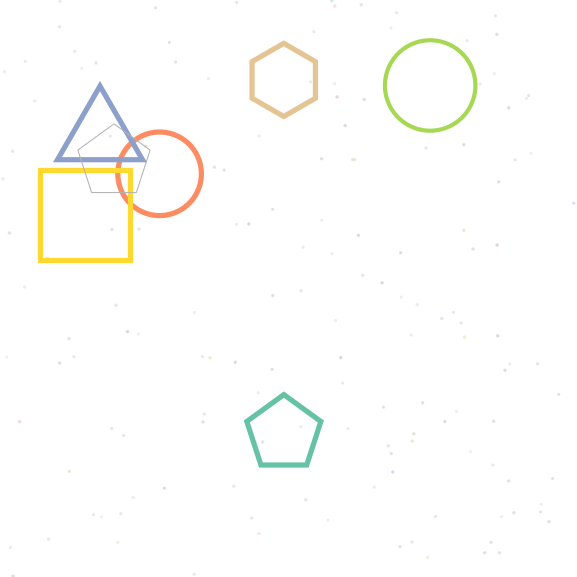[{"shape": "pentagon", "thickness": 2.5, "radius": 0.34, "center": [0.491, 0.248]}, {"shape": "circle", "thickness": 2.5, "radius": 0.36, "center": [0.276, 0.698]}, {"shape": "triangle", "thickness": 2.5, "radius": 0.43, "center": [0.173, 0.765]}, {"shape": "circle", "thickness": 2, "radius": 0.39, "center": [0.745, 0.851]}, {"shape": "square", "thickness": 2.5, "radius": 0.39, "center": [0.147, 0.627]}, {"shape": "hexagon", "thickness": 2.5, "radius": 0.32, "center": [0.491, 0.861]}, {"shape": "pentagon", "thickness": 0.5, "radius": 0.33, "center": [0.197, 0.719]}]